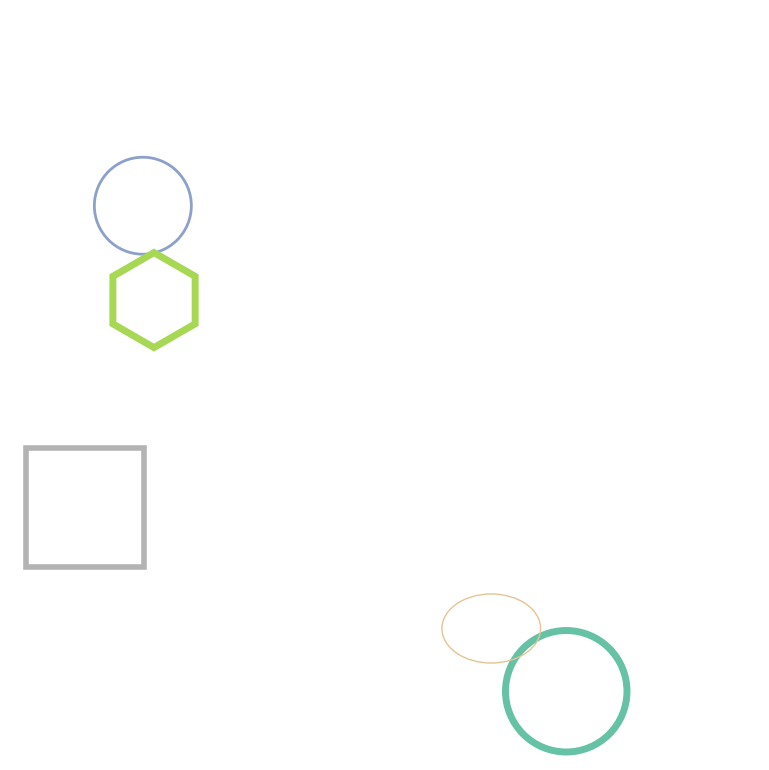[{"shape": "circle", "thickness": 2.5, "radius": 0.39, "center": [0.735, 0.102]}, {"shape": "circle", "thickness": 1, "radius": 0.31, "center": [0.186, 0.733]}, {"shape": "hexagon", "thickness": 2.5, "radius": 0.31, "center": [0.2, 0.61]}, {"shape": "oval", "thickness": 0.5, "radius": 0.32, "center": [0.638, 0.184]}, {"shape": "square", "thickness": 2, "radius": 0.38, "center": [0.111, 0.341]}]